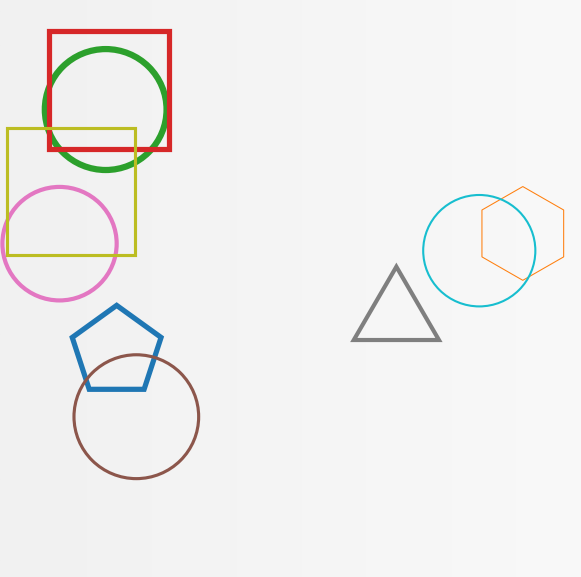[{"shape": "pentagon", "thickness": 2.5, "radius": 0.4, "center": [0.201, 0.39]}, {"shape": "hexagon", "thickness": 0.5, "radius": 0.41, "center": [0.899, 0.595]}, {"shape": "circle", "thickness": 3, "radius": 0.52, "center": [0.182, 0.809]}, {"shape": "square", "thickness": 2.5, "radius": 0.51, "center": [0.188, 0.844]}, {"shape": "circle", "thickness": 1.5, "radius": 0.54, "center": [0.235, 0.278]}, {"shape": "circle", "thickness": 2, "radius": 0.49, "center": [0.102, 0.577]}, {"shape": "triangle", "thickness": 2, "radius": 0.42, "center": [0.682, 0.453]}, {"shape": "square", "thickness": 1.5, "radius": 0.55, "center": [0.122, 0.667]}, {"shape": "circle", "thickness": 1, "radius": 0.48, "center": [0.825, 0.565]}]